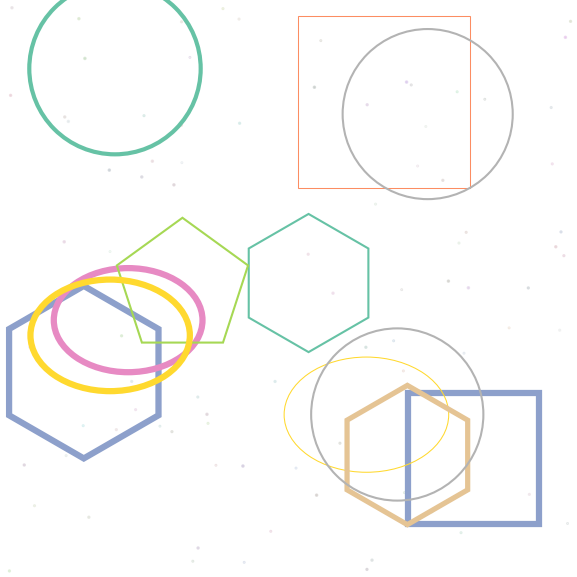[{"shape": "circle", "thickness": 2, "radius": 0.74, "center": [0.199, 0.88]}, {"shape": "hexagon", "thickness": 1, "radius": 0.6, "center": [0.534, 0.509]}, {"shape": "square", "thickness": 0.5, "radius": 0.74, "center": [0.665, 0.823]}, {"shape": "square", "thickness": 3, "radius": 0.57, "center": [0.82, 0.206]}, {"shape": "hexagon", "thickness": 3, "radius": 0.75, "center": [0.145, 0.355]}, {"shape": "oval", "thickness": 3, "radius": 0.64, "center": [0.222, 0.445]}, {"shape": "pentagon", "thickness": 1, "radius": 0.6, "center": [0.316, 0.503]}, {"shape": "oval", "thickness": 0.5, "radius": 0.71, "center": [0.634, 0.281]}, {"shape": "oval", "thickness": 3, "radius": 0.69, "center": [0.191, 0.418]}, {"shape": "hexagon", "thickness": 2.5, "radius": 0.6, "center": [0.705, 0.211]}, {"shape": "circle", "thickness": 1, "radius": 0.74, "center": [0.741, 0.802]}, {"shape": "circle", "thickness": 1, "radius": 0.75, "center": [0.688, 0.281]}]